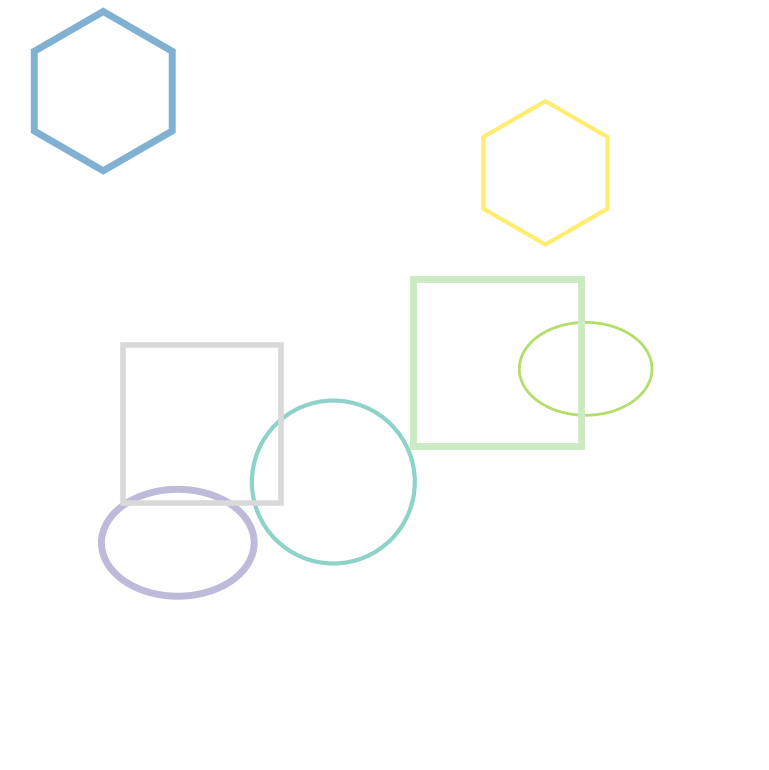[{"shape": "circle", "thickness": 1.5, "radius": 0.53, "center": [0.433, 0.374]}, {"shape": "oval", "thickness": 2.5, "radius": 0.5, "center": [0.231, 0.295]}, {"shape": "hexagon", "thickness": 2.5, "radius": 0.52, "center": [0.134, 0.882]}, {"shape": "oval", "thickness": 1, "radius": 0.43, "center": [0.761, 0.521]}, {"shape": "square", "thickness": 2, "radius": 0.51, "center": [0.262, 0.449]}, {"shape": "square", "thickness": 2.5, "radius": 0.54, "center": [0.645, 0.529]}, {"shape": "hexagon", "thickness": 1.5, "radius": 0.47, "center": [0.708, 0.776]}]